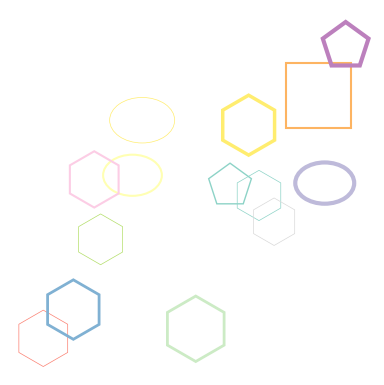[{"shape": "pentagon", "thickness": 1, "radius": 0.29, "center": [0.598, 0.518]}, {"shape": "hexagon", "thickness": 0.5, "radius": 0.33, "center": [0.673, 0.492]}, {"shape": "oval", "thickness": 1.5, "radius": 0.38, "center": [0.344, 0.545]}, {"shape": "oval", "thickness": 3, "radius": 0.38, "center": [0.843, 0.524]}, {"shape": "hexagon", "thickness": 0.5, "radius": 0.37, "center": [0.112, 0.121]}, {"shape": "hexagon", "thickness": 2, "radius": 0.39, "center": [0.19, 0.196]}, {"shape": "square", "thickness": 1.5, "radius": 0.42, "center": [0.828, 0.751]}, {"shape": "hexagon", "thickness": 0.5, "radius": 0.33, "center": [0.261, 0.378]}, {"shape": "hexagon", "thickness": 1.5, "radius": 0.37, "center": [0.245, 0.534]}, {"shape": "hexagon", "thickness": 0.5, "radius": 0.31, "center": [0.712, 0.424]}, {"shape": "pentagon", "thickness": 3, "radius": 0.31, "center": [0.898, 0.88]}, {"shape": "hexagon", "thickness": 2, "radius": 0.43, "center": [0.508, 0.146]}, {"shape": "oval", "thickness": 0.5, "radius": 0.42, "center": [0.369, 0.688]}, {"shape": "hexagon", "thickness": 2.5, "radius": 0.39, "center": [0.646, 0.675]}]